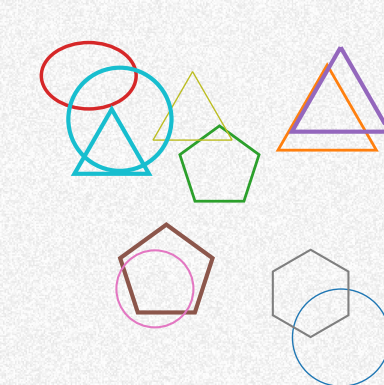[{"shape": "circle", "thickness": 1, "radius": 0.63, "center": [0.886, 0.123]}, {"shape": "triangle", "thickness": 2, "radius": 0.74, "center": [0.85, 0.684]}, {"shape": "pentagon", "thickness": 2, "radius": 0.54, "center": [0.57, 0.565]}, {"shape": "oval", "thickness": 2.5, "radius": 0.62, "center": [0.23, 0.803]}, {"shape": "triangle", "thickness": 3, "radius": 0.73, "center": [0.885, 0.731]}, {"shape": "pentagon", "thickness": 3, "radius": 0.63, "center": [0.432, 0.29]}, {"shape": "circle", "thickness": 1.5, "radius": 0.5, "center": [0.402, 0.25]}, {"shape": "hexagon", "thickness": 1.5, "radius": 0.57, "center": [0.807, 0.238]}, {"shape": "triangle", "thickness": 1, "radius": 0.59, "center": [0.5, 0.695]}, {"shape": "triangle", "thickness": 3, "radius": 0.56, "center": [0.29, 0.605]}, {"shape": "circle", "thickness": 3, "radius": 0.67, "center": [0.311, 0.69]}]